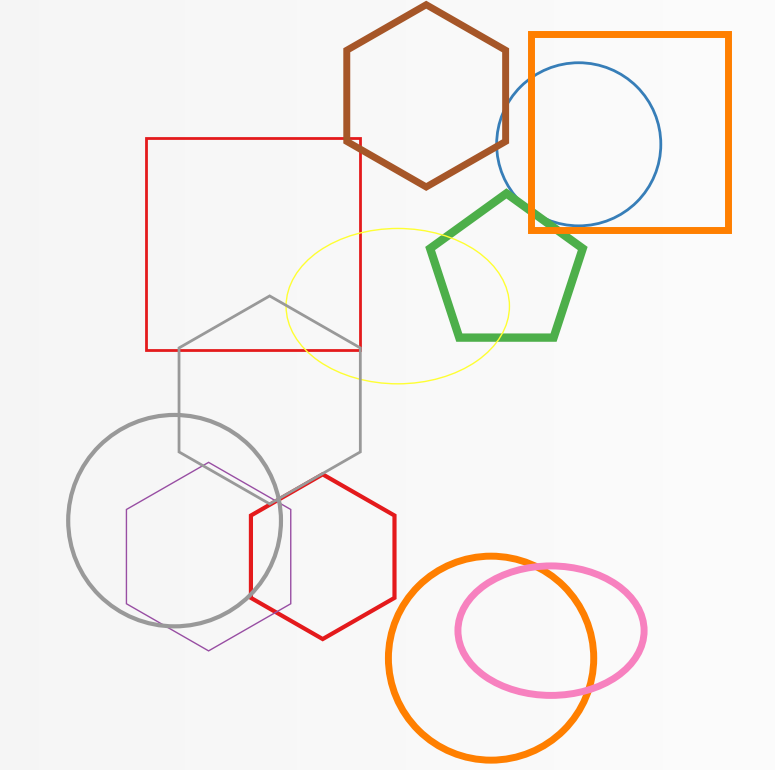[{"shape": "hexagon", "thickness": 1.5, "radius": 0.53, "center": [0.416, 0.277]}, {"shape": "square", "thickness": 1, "radius": 0.69, "center": [0.326, 0.683]}, {"shape": "circle", "thickness": 1, "radius": 0.53, "center": [0.747, 0.813]}, {"shape": "pentagon", "thickness": 3, "radius": 0.52, "center": [0.653, 0.645]}, {"shape": "hexagon", "thickness": 0.5, "radius": 0.61, "center": [0.269, 0.277]}, {"shape": "circle", "thickness": 2.5, "radius": 0.66, "center": [0.634, 0.145]}, {"shape": "square", "thickness": 2.5, "radius": 0.64, "center": [0.812, 0.828]}, {"shape": "oval", "thickness": 0.5, "radius": 0.72, "center": [0.513, 0.602]}, {"shape": "hexagon", "thickness": 2.5, "radius": 0.59, "center": [0.55, 0.876]}, {"shape": "oval", "thickness": 2.5, "radius": 0.6, "center": [0.711, 0.181]}, {"shape": "hexagon", "thickness": 1, "radius": 0.68, "center": [0.348, 0.481]}, {"shape": "circle", "thickness": 1.5, "radius": 0.69, "center": [0.225, 0.324]}]